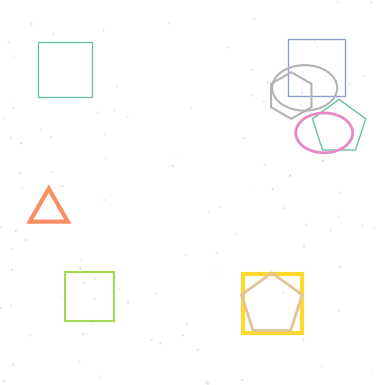[{"shape": "square", "thickness": 1, "radius": 0.35, "center": [0.169, 0.819]}, {"shape": "pentagon", "thickness": 1, "radius": 0.36, "center": [0.881, 0.669]}, {"shape": "triangle", "thickness": 3, "radius": 0.29, "center": [0.127, 0.453]}, {"shape": "square", "thickness": 1, "radius": 0.37, "center": [0.822, 0.825]}, {"shape": "oval", "thickness": 2, "radius": 0.37, "center": [0.842, 0.655]}, {"shape": "square", "thickness": 1.5, "radius": 0.32, "center": [0.233, 0.231]}, {"shape": "square", "thickness": 3, "radius": 0.38, "center": [0.708, 0.211]}, {"shape": "pentagon", "thickness": 2, "radius": 0.41, "center": [0.706, 0.208]}, {"shape": "oval", "thickness": 1.5, "radius": 0.42, "center": [0.791, 0.772]}, {"shape": "hexagon", "thickness": 1.5, "radius": 0.3, "center": [0.757, 0.752]}]